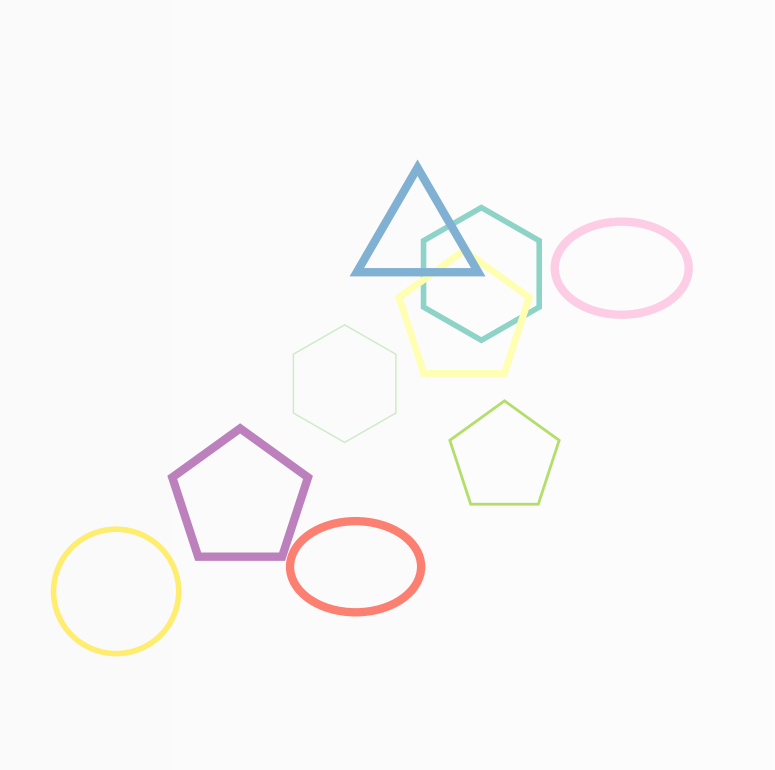[{"shape": "hexagon", "thickness": 2, "radius": 0.43, "center": [0.621, 0.644]}, {"shape": "pentagon", "thickness": 2.5, "radius": 0.44, "center": [0.599, 0.586]}, {"shape": "oval", "thickness": 3, "radius": 0.42, "center": [0.459, 0.264]}, {"shape": "triangle", "thickness": 3, "radius": 0.45, "center": [0.539, 0.692]}, {"shape": "pentagon", "thickness": 1, "radius": 0.37, "center": [0.651, 0.405]}, {"shape": "oval", "thickness": 3, "radius": 0.43, "center": [0.802, 0.652]}, {"shape": "pentagon", "thickness": 3, "radius": 0.46, "center": [0.31, 0.352]}, {"shape": "hexagon", "thickness": 0.5, "radius": 0.38, "center": [0.445, 0.502]}, {"shape": "circle", "thickness": 2, "radius": 0.4, "center": [0.15, 0.232]}]